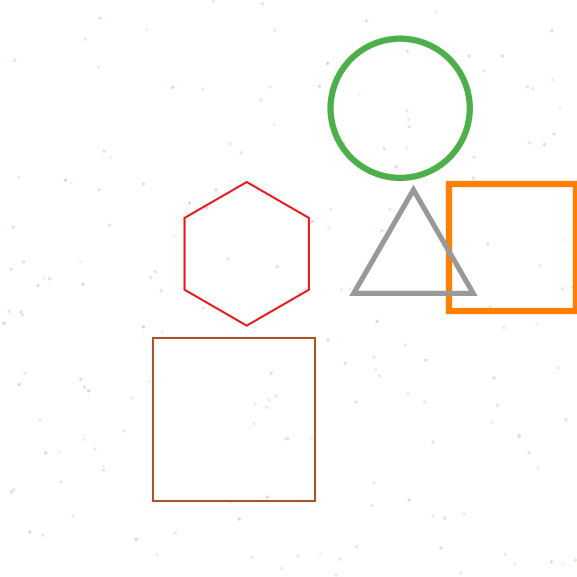[{"shape": "hexagon", "thickness": 1, "radius": 0.62, "center": [0.427, 0.56]}, {"shape": "circle", "thickness": 3, "radius": 0.6, "center": [0.693, 0.812]}, {"shape": "square", "thickness": 3, "radius": 0.55, "center": [0.887, 0.571]}, {"shape": "square", "thickness": 1, "radius": 0.7, "center": [0.405, 0.273]}, {"shape": "triangle", "thickness": 2.5, "radius": 0.6, "center": [0.716, 0.551]}]